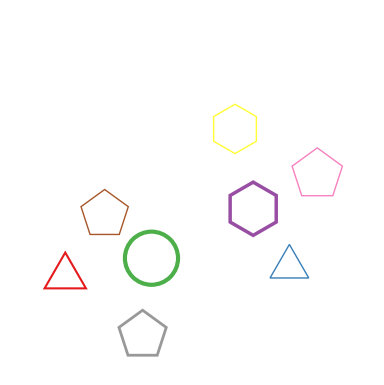[{"shape": "triangle", "thickness": 1.5, "radius": 0.31, "center": [0.17, 0.282]}, {"shape": "triangle", "thickness": 1, "radius": 0.29, "center": [0.752, 0.307]}, {"shape": "circle", "thickness": 3, "radius": 0.34, "center": [0.393, 0.329]}, {"shape": "hexagon", "thickness": 2.5, "radius": 0.35, "center": [0.658, 0.458]}, {"shape": "hexagon", "thickness": 1, "radius": 0.32, "center": [0.61, 0.665]}, {"shape": "pentagon", "thickness": 1, "radius": 0.32, "center": [0.272, 0.443]}, {"shape": "pentagon", "thickness": 1, "radius": 0.34, "center": [0.824, 0.547]}, {"shape": "pentagon", "thickness": 2, "radius": 0.32, "center": [0.37, 0.13]}]